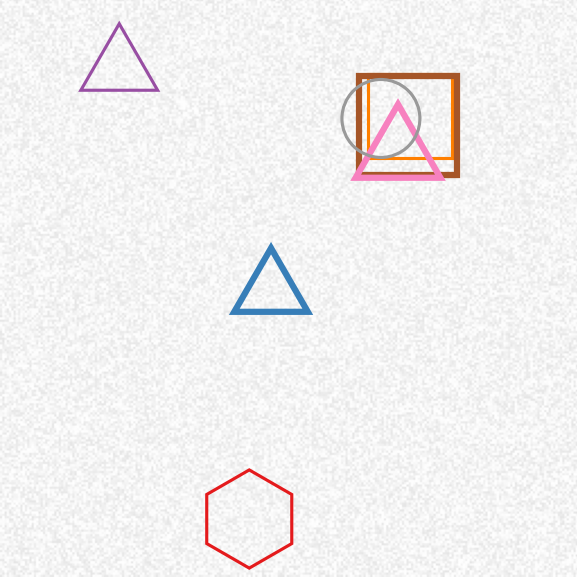[{"shape": "hexagon", "thickness": 1.5, "radius": 0.43, "center": [0.432, 0.1]}, {"shape": "triangle", "thickness": 3, "radius": 0.37, "center": [0.469, 0.496]}, {"shape": "triangle", "thickness": 1.5, "radius": 0.38, "center": [0.206, 0.881]}, {"shape": "square", "thickness": 1.5, "radius": 0.36, "center": [0.71, 0.798]}, {"shape": "square", "thickness": 3, "radius": 0.43, "center": [0.707, 0.782]}, {"shape": "triangle", "thickness": 3, "radius": 0.42, "center": [0.689, 0.734]}, {"shape": "circle", "thickness": 1.5, "radius": 0.34, "center": [0.66, 0.794]}]